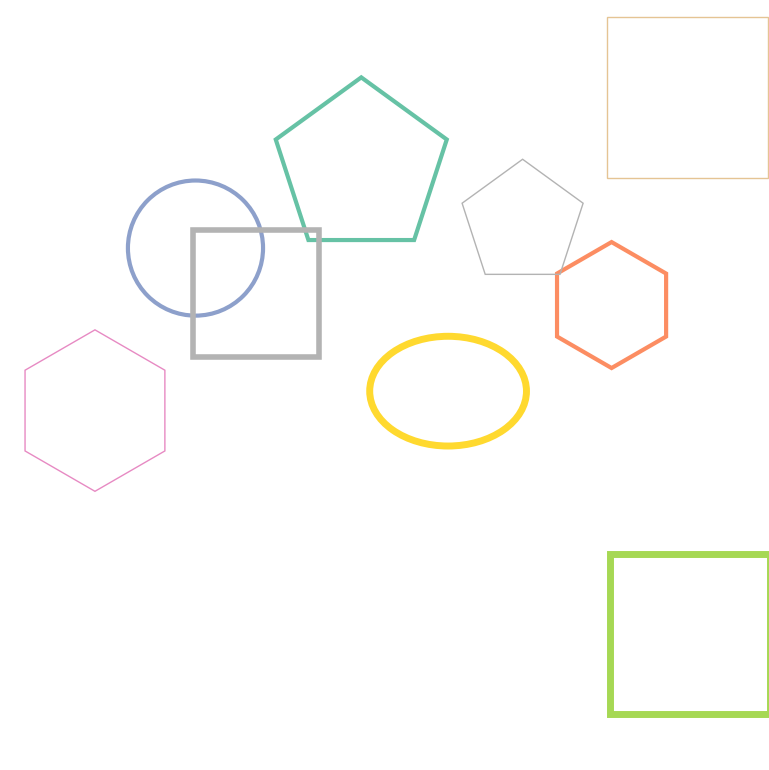[{"shape": "pentagon", "thickness": 1.5, "radius": 0.58, "center": [0.469, 0.783]}, {"shape": "hexagon", "thickness": 1.5, "radius": 0.41, "center": [0.794, 0.604]}, {"shape": "circle", "thickness": 1.5, "radius": 0.44, "center": [0.254, 0.678]}, {"shape": "hexagon", "thickness": 0.5, "radius": 0.52, "center": [0.123, 0.467]}, {"shape": "square", "thickness": 2.5, "radius": 0.52, "center": [0.896, 0.177]}, {"shape": "oval", "thickness": 2.5, "radius": 0.51, "center": [0.582, 0.492]}, {"shape": "square", "thickness": 0.5, "radius": 0.52, "center": [0.893, 0.873]}, {"shape": "pentagon", "thickness": 0.5, "radius": 0.41, "center": [0.679, 0.711]}, {"shape": "square", "thickness": 2, "radius": 0.41, "center": [0.333, 0.619]}]